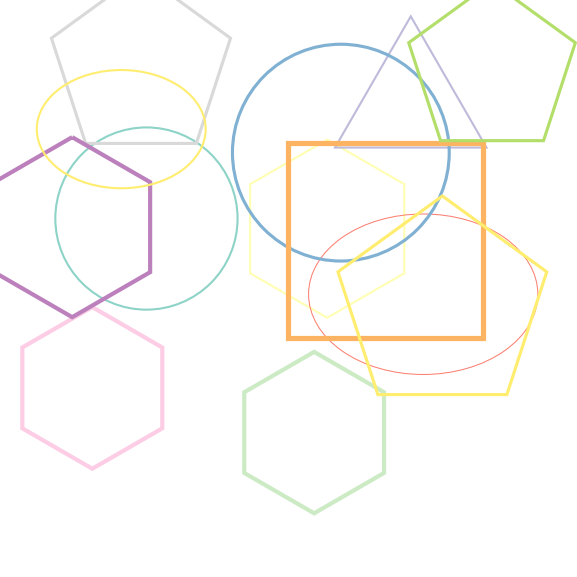[{"shape": "circle", "thickness": 1, "radius": 0.79, "center": [0.254, 0.621]}, {"shape": "hexagon", "thickness": 1, "radius": 0.77, "center": [0.567, 0.603]}, {"shape": "triangle", "thickness": 1, "radius": 0.76, "center": [0.711, 0.819]}, {"shape": "oval", "thickness": 0.5, "radius": 0.99, "center": [0.733, 0.49]}, {"shape": "circle", "thickness": 1.5, "radius": 0.94, "center": [0.59, 0.735]}, {"shape": "square", "thickness": 2.5, "radius": 0.85, "center": [0.667, 0.582]}, {"shape": "pentagon", "thickness": 1.5, "radius": 0.76, "center": [0.852, 0.878]}, {"shape": "hexagon", "thickness": 2, "radius": 0.7, "center": [0.16, 0.327]}, {"shape": "pentagon", "thickness": 1.5, "radius": 0.82, "center": [0.244, 0.883]}, {"shape": "hexagon", "thickness": 2, "radius": 0.78, "center": [0.125, 0.606]}, {"shape": "hexagon", "thickness": 2, "radius": 0.7, "center": [0.544, 0.25]}, {"shape": "pentagon", "thickness": 1.5, "radius": 0.95, "center": [0.766, 0.47]}, {"shape": "oval", "thickness": 1, "radius": 0.73, "center": [0.21, 0.775]}]